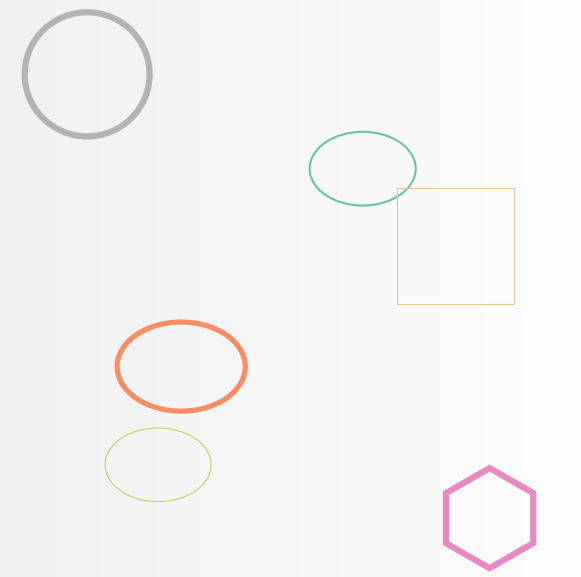[{"shape": "oval", "thickness": 1, "radius": 0.46, "center": [0.624, 0.707]}, {"shape": "oval", "thickness": 2.5, "radius": 0.55, "center": [0.312, 0.364]}, {"shape": "hexagon", "thickness": 3, "radius": 0.43, "center": [0.842, 0.102]}, {"shape": "oval", "thickness": 0.5, "radius": 0.46, "center": [0.272, 0.194]}, {"shape": "square", "thickness": 0.5, "radius": 0.5, "center": [0.783, 0.573]}, {"shape": "circle", "thickness": 3, "radius": 0.54, "center": [0.15, 0.87]}]